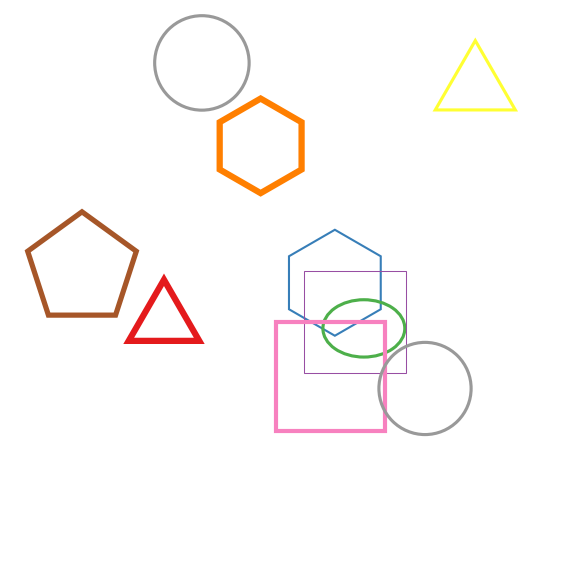[{"shape": "triangle", "thickness": 3, "radius": 0.35, "center": [0.284, 0.444]}, {"shape": "hexagon", "thickness": 1, "radius": 0.46, "center": [0.58, 0.51]}, {"shape": "oval", "thickness": 1.5, "radius": 0.35, "center": [0.63, 0.43]}, {"shape": "square", "thickness": 0.5, "radius": 0.44, "center": [0.615, 0.441]}, {"shape": "hexagon", "thickness": 3, "radius": 0.41, "center": [0.451, 0.747]}, {"shape": "triangle", "thickness": 1.5, "radius": 0.4, "center": [0.823, 0.849]}, {"shape": "pentagon", "thickness": 2.5, "radius": 0.49, "center": [0.142, 0.533]}, {"shape": "square", "thickness": 2, "radius": 0.47, "center": [0.573, 0.348]}, {"shape": "circle", "thickness": 1.5, "radius": 0.4, "center": [0.736, 0.326]}, {"shape": "circle", "thickness": 1.5, "radius": 0.41, "center": [0.35, 0.89]}]